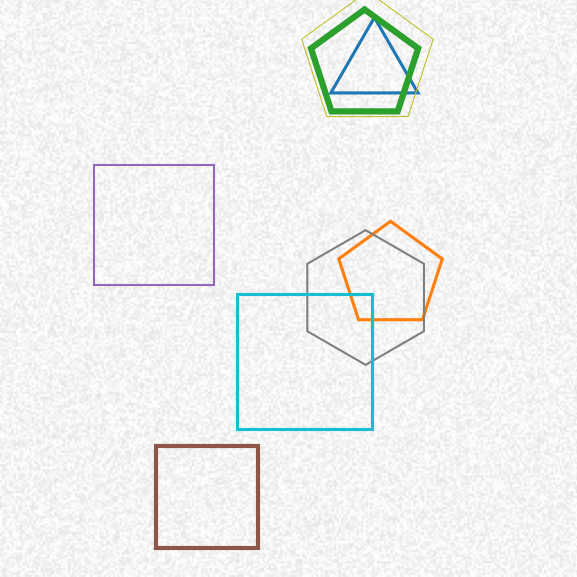[{"shape": "triangle", "thickness": 1.5, "radius": 0.44, "center": [0.648, 0.882]}, {"shape": "pentagon", "thickness": 1.5, "radius": 0.47, "center": [0.676, 0.522]}, {"shape": "pentagon", "thickness": 3, "radius": 0.49, "center": [0.631, 0.885]}, {"shape": "square", "thickness": 1, "radius": 0.52, "center": [0.267, 0.61]}, {"shape": "square", "thickness": 2, "radius": 0.44, "center": [0.358, 0.138]}, {"shape": "hexagon", "thickness": 1, "radius": 0.58, "center": [0.633, 0.484]}, {"shape": "pentagon", "thickness": 0.5, "radius": 0.6, "center": [0.636, 0.894]}, {"shape": "square", "thickness": 1.5, "radius": 0.59, "center": [0.527, 0.373]}]